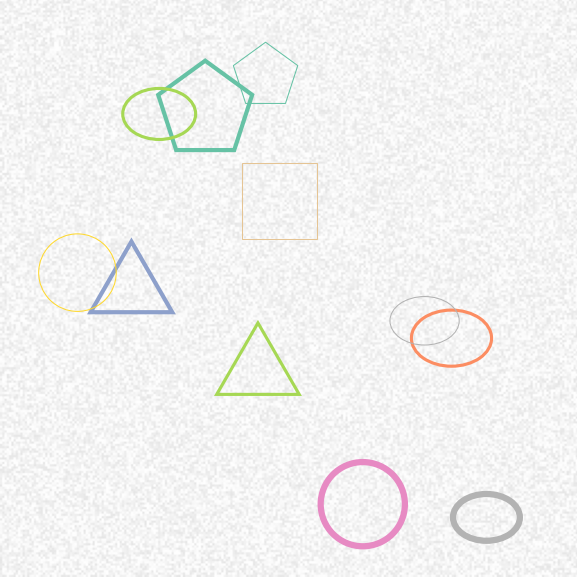[{"shape": "pentagon", "thickness": 2, "radius": 0.43, "center": [0.355, 0.808]}, {"shape": "pentagon", "thickness": 0.5, "radius": 0.29, "center": [0.46, 0.867]}, {"shape": "oval", "thickness": 1.5, "radius": 0.35, "center": [0.782, 0.414]}, {"shape": "triangle", "thickness": 2, "radius": 0.41, "center": [0.228, 0.499]}, {"shape": "circle", "thickness": 3, "radius": 0.36, "center": [0.628, 0.126]}, {"shape": "triangle", "thickness": 1.5, "radius": 0.41, "center": [0.447, 0.357]}, {"shape": "oval", "thickness": 1.5, "radius": 0.32, "center": [0.276, 0.802]}, {"shape": "circle", "thickness": 0.5, "radius": 0.34, "center": [0.134, 0.527]}, {"shape": "square", "thickness": 0.5, "radius": 0.32, "center": [0.484, 0.651]}, {"shape": "oval", "thickness": 3, "radius": 0.29, "center": [0.842, 0.103]}, {"shape": "oval", "thickness": 0.5, "radius": 0.3, "center": [0.735, 0.444]}]